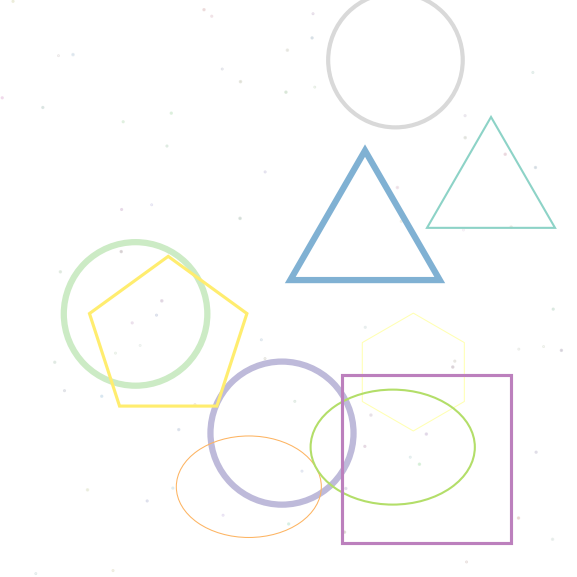[{"shape": "triangle", "thickness": 1, "radius": 0.64, "center": [0.85, 0.669]}, {"shape": "hexagon", "thickness": 0.5, "radius": 0.51, "center": [0.716, 0.355]}, {"shape": "circle", "thickness": 3, "radius": 0.62, "center": [0.488, 0.249]}, {"shape": "triangle", "thickness": 3, "radius": 0.75, "center": [0.632, 0.589]}, {"shape": "oval", "thickness": 0.5, "radius": 0.63, "center": [0.431, 0.156]}, {"shape": "oval", "thickness": 1, "radius": 0.71, "center": [0.68, 0.225]}, {"shape": "circle", "thickness": 2, "radius": 0.58, "center": [0.685, 0.895]}, {"shape": "square", "thickness": 1.5, "radius": 0.73, "center": [0.738, 0.204]}, {"shape": "circle", "thickness": 3, "radius": 0.62, "center": [0.235, 0.456]}, {"shape": "pentagon", "thickness": 1.5, "radius": 0.72, "center": [0.291, 0.412]}]